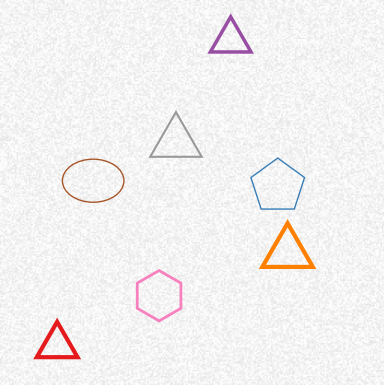[{"shape": "triangle", "thickness": 3, "radius": 0.31, "center": [0.148, 0.103]}, {"shape": "pentagon", "thickness": 1, "radius": 0.37, "center": [0.721, 0.516]}, {"shape": "triangle", "thickness": 2.5, "radius": 0.3, "center": [0.599, 0.895]}, {"shape": "triangle", "thickness": 3, "radius": 0.38, "center": [0.747, 0.345]}, {"shape": "oval", "thickness": 1, "radius": 0.4, "center": [0.242, 0.531]}, {"shape": "hexagon", "thickness": 2, "radius": 0.33, "center": [0.413, 0.232]}, {"shape": "triangle", "thickness": 1.5, "radius": 0.39, "center": [0.457, 0.631]}]